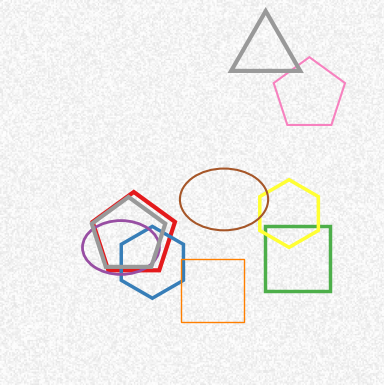[{"shape": "pentagon", "thickness": 3, "radius": 0.56, "center": [0.347, 0.389]}, {"shape": "hexagon", "thickness": 2.5, "radius": 0.47, "center": [0.396, 0.319]}, {"shape": "square", "thickness": 2.5, "radius": 0.42, "center": [0.773, 0.328]}, {"shape": "oval", "thickness": 2, "radius": 0.5, "center": [0.314, 0.357]}, {"shape": "square", "thickness": 1, "radius": 0.41, "center": [0.551, 0.244]}, {"shape": "hexagon", "thickness": 2.5, "radius": 0.44, "center": [0.751, 0.445]}, {"shape": "oval", "thickness": 1.5, "radius": 0.57, "center": [0.582, 0.482]}, {"shape": "pentagon", "thickness": 1.5, "radius": 0.49, "center": [0.804, 0.754]}, {"shape": "triangle", "thickness": 3, "radius": 0.52, "center": [0.69, 0.868]}, {"shape": "pentagon", "thickness": 3, "radius": 0.5, "center": [0.334, 0.388]}]